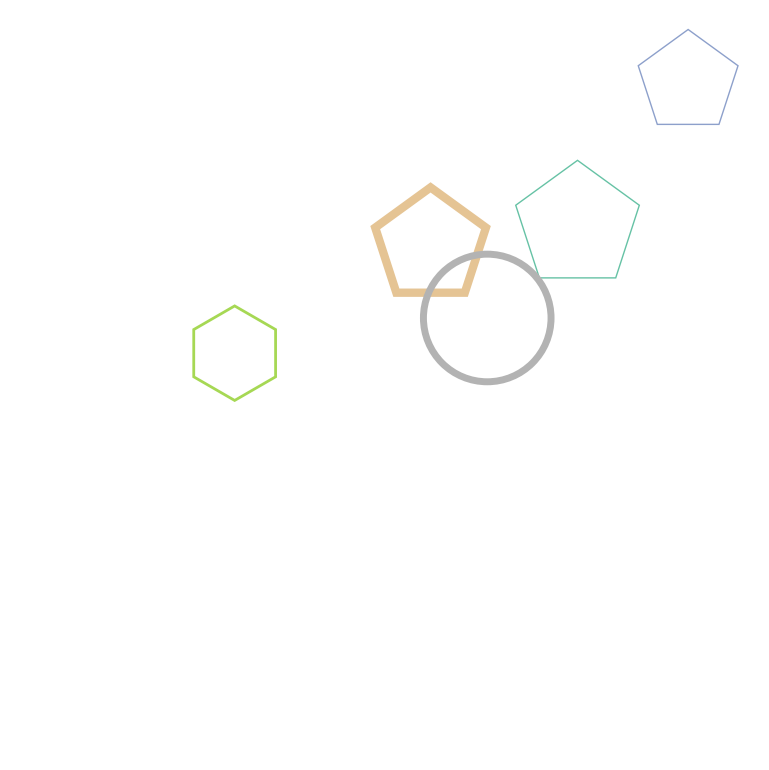[{"shape": "pentagon", "thickness": 0.5, "radius": 0.42, "center": [0.75, 0.707]}, {"shape": "pentagon", "thickness": 0.5, "radius": 0.34, "center": [0.894, 0.894]}, {"shape": "hexagon", "thickness": 1, "radius": 0.31, "center": [0.305, 0.541]}, {"shape": "pentagon", "thickness": 3, "radius": 0.38, "center": [0.559, 0.681]}, {"shape": "circle", "thickness": 2.5, "radius": 0.41, "center": [0.633, 0.587]}]